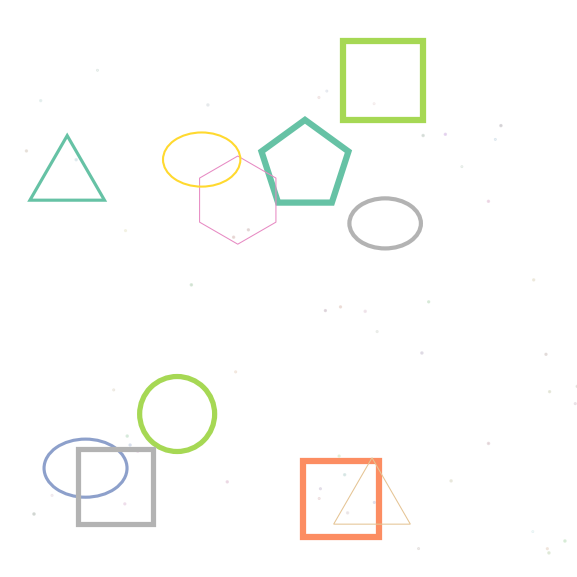[{"shape": "triangle", "thickness": 1.5, "radius": 0.37, "center": [0.116, 0.69]}, {"shape": "pentagon", "thickness": 3, "radius": 0.4, "center": [0.528, 0.712]}, {"shape": "square", "thickness": 3, "radius": 0.33, "center": [0.591, 0.135]}, {"shape": "oval", "thickness": 1.5, "radius": 0.36, "center": [0.148, 0.188]}, {"shape": "hexagon", "thickness": 0.5, "radius": 0.38, "center": [0.412, 0.653]}, {"shape": "circle", "thickness": 2.5, "radius": 0.32, "center": [0.307, 0.282]}, {"shape": "square", "thickness": 3, "radius": 0.34, "center": [0.663, 0.859]}, {"shape": "oval", "thickness": 1, "radius": 0.33, "center": [0.349, 0.723]}, {"shape": "triangle", "thickness": 0.5, "radius": 0.38, "center": [0.644, 0.13]}, {"shape": "square", "thickness": 2.5, "radius": 0.33, "center": [0.2, 0.157]}, {"shape": "oval", "thickness": 2, "radius": 0.31, "center": [0.667, 0.612]}]